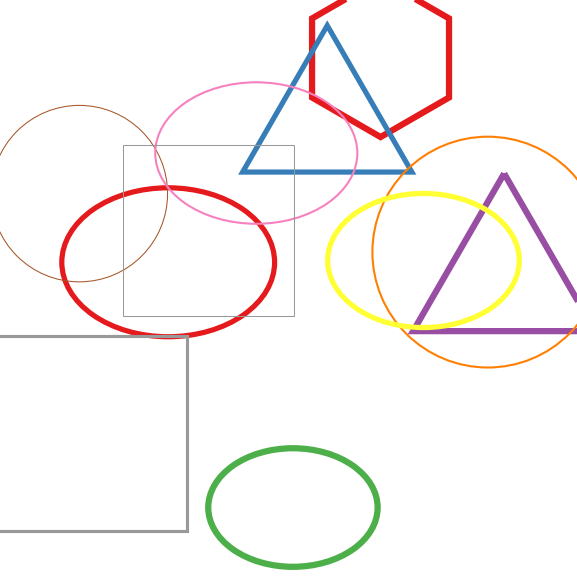[{"shape": "hexagon", "thickness": 3, "radius": 0.68, "center": [0.659, 0.899]}, {"shape": "oval", "thickness": 2.5, "radius": 0.92, "center": [0.291, 0.545]}, {"shape": "triangle", "thickness": 2.5, "radius": 0.85, "center": [0.567, 0.786]}, {"shape": "oval", "thickness": 3, "radius": 0.73, "center": [0.507, 0.12]}, {"shape": "triangle", "thickness": 3, "radius": 0.91, "center": [0.873, 0.517]}, {"shape": "circle", "thickness": 1, "radius": 1.0, "center": [0.845, 0.563]}, {"shape": "oval", "thickness": 2.5, "radius": 0.83, "center": [0.733, 0.548]}, {"shape": "circle", "thickness": 0.5, "radius": 0.76, "center": [0.137, 0.664]}, {"shape": "oval", "thickness": 1, "radius": 0.87, "center": [0.444, 0.734]}, {"shape": "square", "thickness": 0.5, "radius": 0.74, "center": [0.362, 0.599]}, {"shape": "square", "thickness": 1.5, "radius": 0.85, "center": [0.154, 0.248]}]